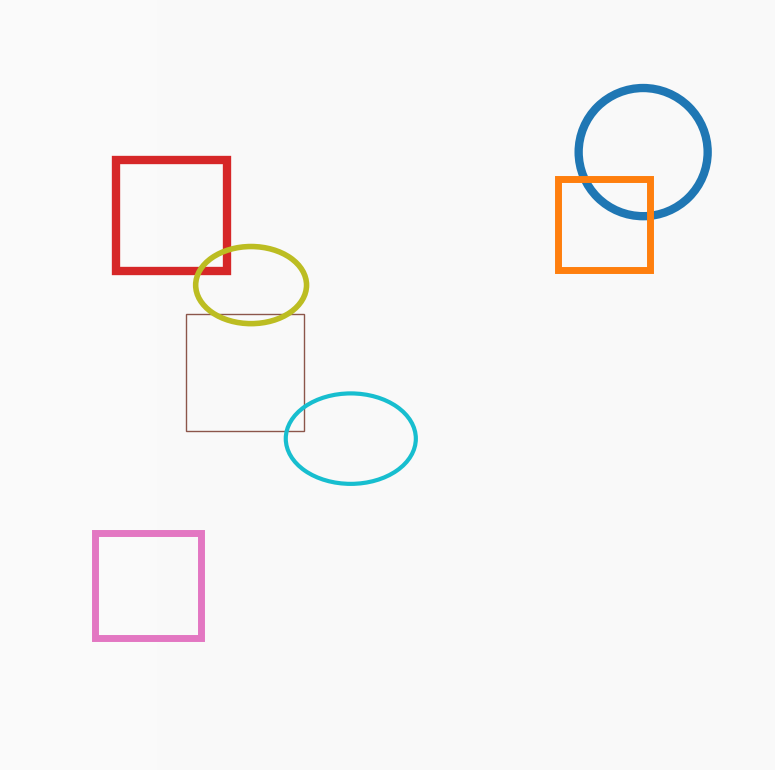[{"shape": "circle", "thickness": 3, "radius": 0.42, "center": [0.83, 0.802]}, {"shape": "square", "thickness": 2.5, "radius": 0.29, "center": [0.779, 0.709]}, {"shape": "square", "thickness": 3, "radius": 0.36, "center": [0.222, 0.72]}, {"shape": "square", "thickness": 0.5, "radius": 0.38, "center": [0.316, 0.516]}, {"shape": "square", "thickness": 2.5, "radius": 0.34, "center": [0.191, 0.24]}, {"shape": "oval", "thickness": 2, "radius": 0.36, "center": [0.324, 0.63]}, {"shape": "oval", "thickness": 1.5, "radius": 0.42, "center": [0.453, 0.43]}]